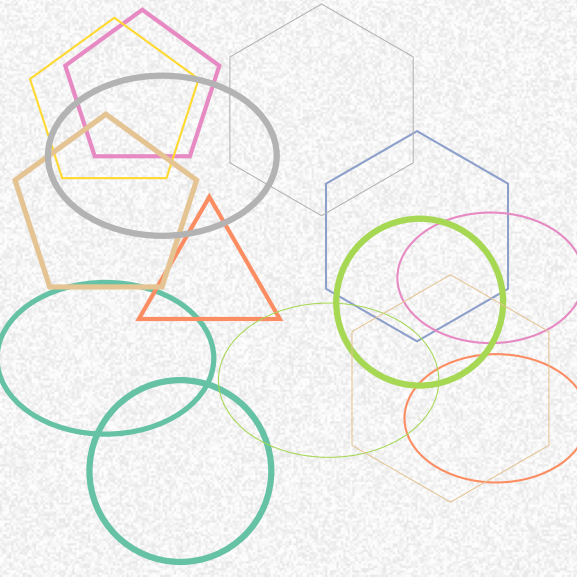[{"shape": "oval", "thickness": 2.5, "radius": 0.94, "center": [0.183, 0.379]}, {"shape": "circle", "thickness": 3, "radius": 0.79, "center": [0.312, 0.183]}, {"shape": "triangle", "thickness": 2, "radius": 0.7, "center": [0.362, 0.517]}, {"shape": "oval", "thickness": 1, "radius": 0.79, "center": [0.859, 0.275]}, {"shape": "hexagon", "thickness": 1, "radius": 0.91, "center": [0.722, 0.59]}, {"shape": "oval", "thickness": 1, "radius": 0.81, "center": [0.85, 0.518]}, {"shape": "pentagon", "thickness": 2, "radius": 0.7, "center": [0.246, 0.842]}, {"shape": "circle", "thickness": 3, "radius": 0.72, "center": [0.727, 0.476]}, {"shape": "oval", "thickness": 0.5, "radius": 0.95, "center": [0.569, 0.341]}, {"shape": "pentagon", "thickness": 1, "radius": 0.77, "center": [0.198, 0.815]}, {"shape": "hexagon", "thickness": 0.5, "radius": 0.98, "center": [0.78, 0.326]}, {"shape": "pentagon", "thickness": 2.5, "radius": 0.83, "center": [0.183, 0.636]}, {"shape": "oval", "thickness": 3, "radius": 0.99, "center": [0.281, 0.729]}, {"shape": "hexagon", "thickness": 0.5, "radius": 0.92, "center": [0.557, 0.809]}]